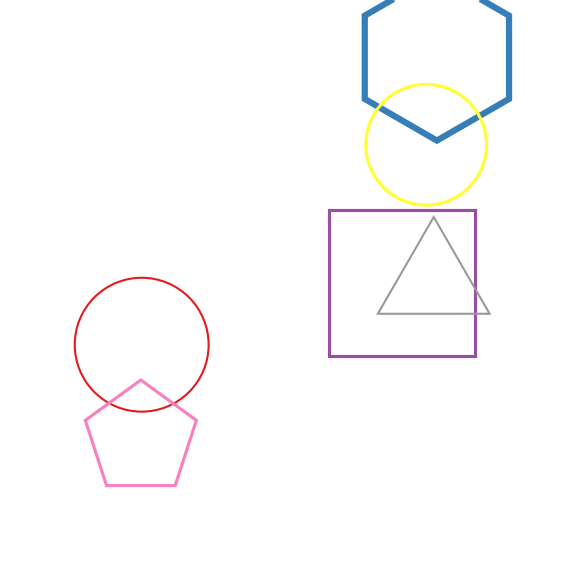[{"shape": "circle", "thickness": 1, "radius": 0.58, "center": [0.245, 0.402]}, {"shape": "hexagon", "thickness": 3, "radius": 0.72, "center": [0.757, 0.9]}, {"shape": "square", "thickness": 1.5, "radius": 0.63, "center": [0.697, 0.509]}, {"shape": "circle", "thickness": 1.5, "radius": 0.52, "center": [0.738, 0.748]}, {"shape": "pentagon", "thickness": 1.5, "radius": 0.51, "center": [0.244, 0.24]}, {"shape": "triangle", "thickness": 1, "radius": 0.56, "center": [0.751, 0.512]}]